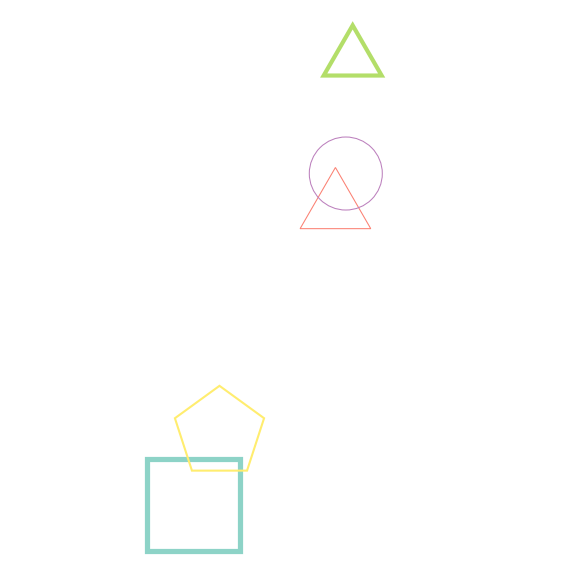[{"shape": "square", "thickness": 2.5, "radius": 0.4, "center": [0.335, 0.125]}, {"shape": "triangle", "thickness": 0.5, "radius": 0.35, "center": [0.581, 0.638]}, {"shape": "triangle", "thickness": 2, "radius": 0.29, "center": [0.611, 0.897]}, {"shape": "circle", "thickness": 0.5, "radius": 0.32, "center": [0.599, 0.699]}, {"shape": "pentagon", "thickness": 1, "radius": 0.41, "center": [0.38, 0.25]}]